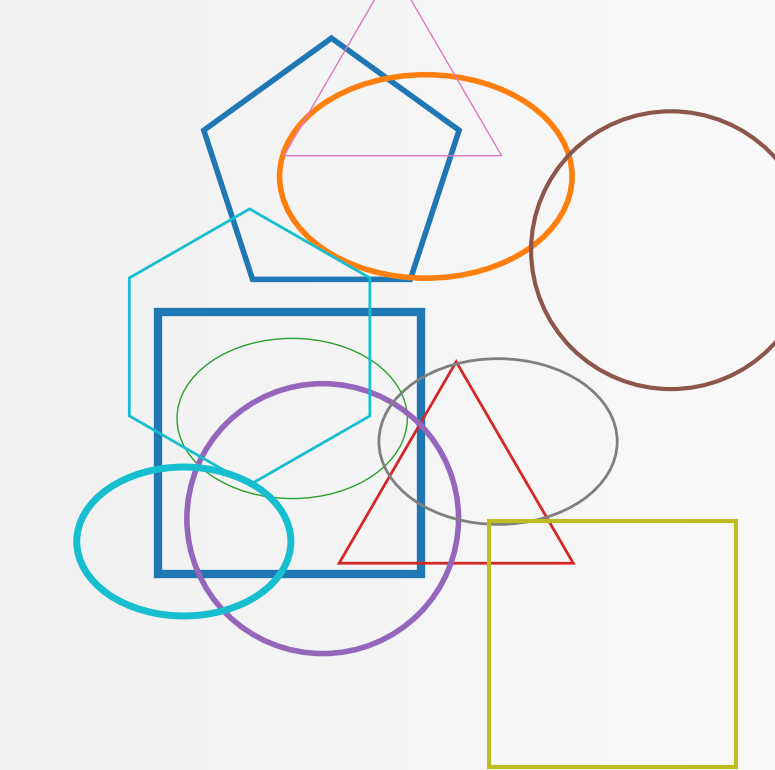[{"shape": "pentagon", "thickness": 2, "radius": 0.87, "center": [0.428, 0.777]}, {"shape": "square", "thickness": 3, "radius": 0.85, "center": [0.374, 0.424]}, {"shape": "oval", "thickness": 2, "radius": 0.94, "center": [0.549, 0.771]}, {"shape": "oval", "thickness": 0.5, "radius": 0.74, "center": [0.377, 0.457]}, {"shape": "triangle", "thickness": 1, "radius": 0.87, "center": [0.589, 0.356]}, {"shape": "circle", "thickness": 2, "radius": 0.88, "center": [0.416, 0.326]}, {"shape": "circle", "thickness": 1.5, "radius": 0.9, "center": [0.866, 0.675]}, {"shape": "triangle", "thickness": 0.5, "radius": 0.81, "center": [0.507, 0.879]}, {"shape": "oval", "thickness": 1, "radius": 0.77, "center": [0.643, 0.427]}, {"shape": "square", "thickness": 1.5, "radius": 0.8, "center": [0.79, 0.163]}, {"shape": "hexagon", "thickness": 1, "radius": 0.9, "center": [0.322, 0.549]}, {"shape": "oval", "thickness": 2.5, "radius": 0.69, "center": [0.237, 0.297]}]